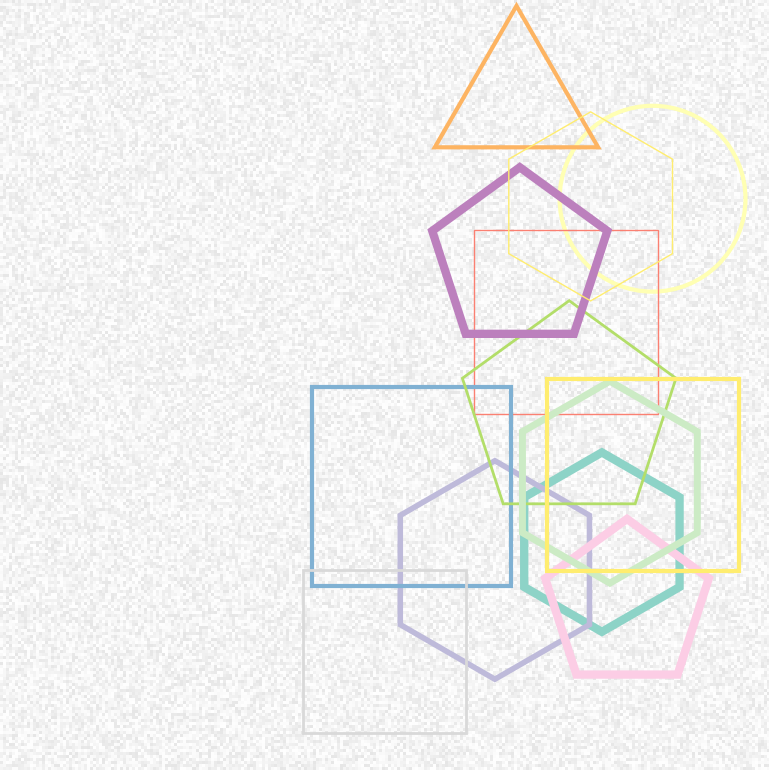[{"shape": "hexagon", "thickness": 3, "radius": 0.58, "center": [0.782, 0.296]}, {"shape": "circle", "thickness": 1.5, "radius": 0.6, "center": [0.847, 0.742]}, {"shape": "hexagon", "thickness": 2, "radius": 0.71, "center": [0.643, 0.26]}, {"shape": "square", "thickness": 0.5, "radius": 0.6, "center": [0.735, 0.582]}, {"shape": "square", "thickness": 1.5, "radius": 0.65, "center": [0.535, 0.368]}, {"shape": "triangle", "thickness": 1.5, "radius": 0.61, "center": [0.671, 0.87]}, {"shape": "pentagon", "thickness": 1, "radius": 0.73, "center": [0.739, 0.464]}, {"shape": "pentagon", "thickness": 3, "radius": 0.56, "center": [0.814, 0.214]}, {"shape": "square", "thickness": 1, "radius": 0.53, "center": [0.5, 0.154]}, {"shape": "pentagon", "thickness": 3, "radius": 0.6, "center": [0.675, 0.663]}, {"shape": "hexagon", "thickness": 2.5, "radius": 0.66, "center": [0.792, 0.374]}, {"shape": "hexagon", "thickness": 0.5, "radius": 0.61, "center": [0.767, 0.732]}, {"shape": "square", "thickness": 1.5, "radius": 0.62, "center": [0.835, 0.383]}]